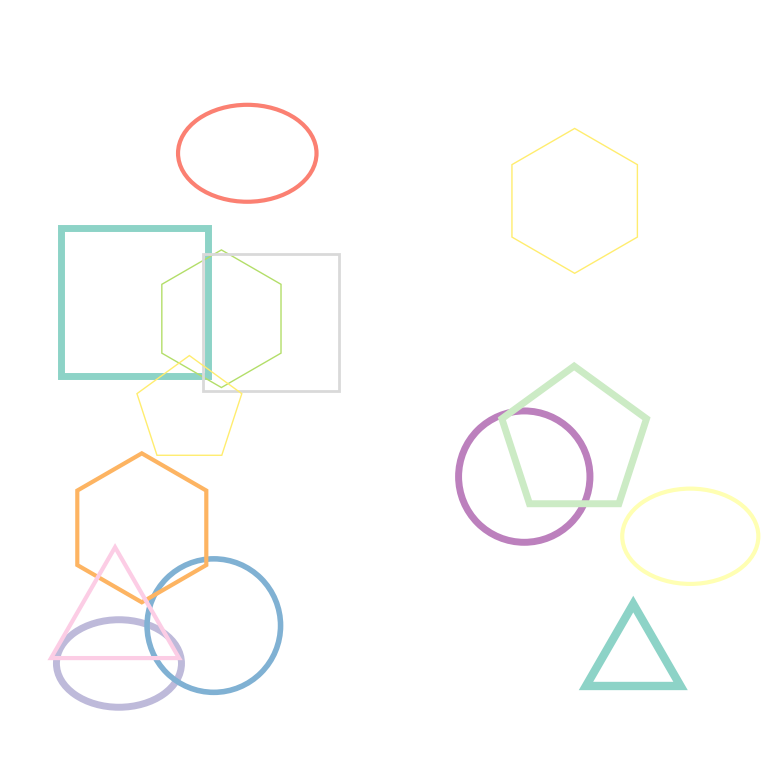[{"shape": "triangle", "thickness": 3, "radius": 0.35, "center": [0.822, 0.145]}, {"shape": "square", "thickness": 2.5, "radius": 0.48, "center": [0.175, 0.608]}, {"shape": "oval", "thickness": 1.5, "radius": 0.44, "center": [0.896, 0.304]}, {"shape": "oval", "thickness": 2.5, "radius": 0.41, "center": [0.154, 0.138]}, {"shape": "oval", "thickness": 1.5, "radius": 0.45, "center": [0.321, 0.801]}, {"shape": "circle", "thickness": 2, "radius": 0.43, "center": [0.278, 0.188]}, {"shape": "hexagon", "thickness": 1.5, "radius": 0.48, "center": [0.184, 0.315]}, {"shape": "hexagon", "thickness": 0.5, "radius": 0.45, "center": [0.288, 0.586]}, {"shape": "triangle", "thickness": 1.5, "radius": 0.48, "center": [0.149, 0.193]}, {"shape": "square", "thickness": 1, "radius": 0.44, "center": [0.352, 0.581]}, {"shape": "circle", "thickness": 2.5, "radius": 0.43, "center": [0.681, 0.381]}, {"shape": "pentagon", "thickness": 2.5, "radius": 0.49, "center": [0.746, 0.426]}, {"shape": "pentagon", "thickness": 0.5, "radius": 0.36, "center": [0.246, 0.467]}, {"shape": "hexagon", "thickness": 0.5, "radius": 0.47, "center": [0.746, 0.739]}]